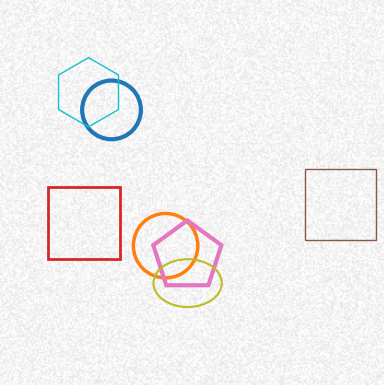[{"shape": "circle", "thickness": 3, "radius": 0.38, "center": [0.29, 0.715]}, {"shape": "circle", "thickness": 2.5, "radius": 0.42, "center": [0.43, 0.362]}, {"shape": "square", "thickness": 2, "radius": 0.47, "center": [0.217, 0.422]}, {"shape": "square", "thickness": 1, "radius": 0.46, "center": [0.884, 0.469]}, {"shape": "pentagon", "thickness": 3, "radius": 0.47, "center": [0.487, 0.334]}, {"shape": "oval", "thickness": 1.5, "radius": 0.44, "center": [0.487, 0.265]}, {"shape": "hexagon", "thickness": 1, "radius": 0.45, "center": [0.23, 0.76]}]